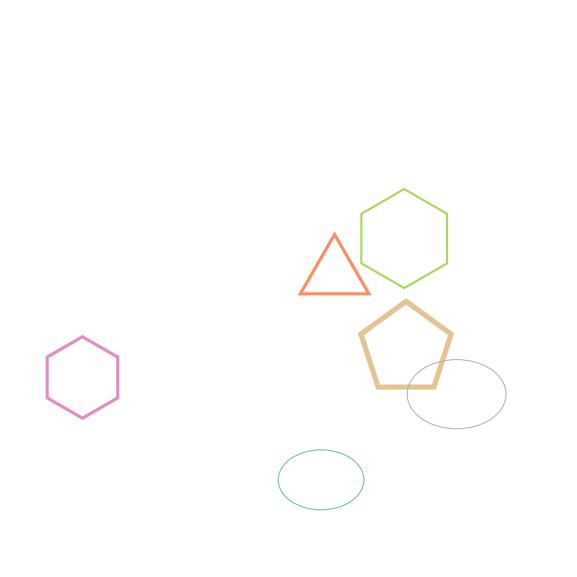[{"shape": "oval", "thickness": 0.5, "radius": 0.37, "center": [0.556, 0.168]}, {"shape": "triangle", "thickness": 1.5, "radius": 0.34, "center": [0.579, 0.525]}, {"shape": "hexagon", "thickness": 1.5, "radius": 0.35, "center": [0.143, 0.346]}, {"shape": "hexagon", "thickness": 1, "radius": 0.43, "center": [0.7, 0.586]}, {"shape": "pentagon", "thickness": 2.5, "radius": 0.41, "center": [0.703, 0.395]}, {"shape": "oval", "thickness": 0.5, "radius": 0.43, "center": [0.791, 0.317]}]